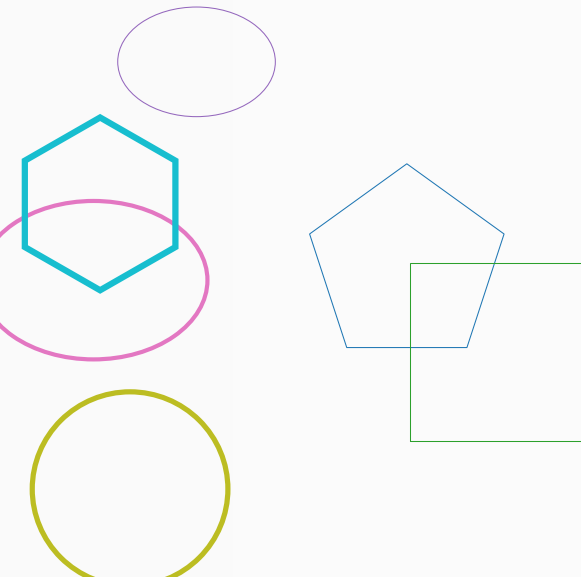[{"shape": "pentagon", "thickness": 0.5, "radius": 0.88, "center": [0.7, 0.54]}, {"shape": "square", "thickness": 0.5, "radius": 0.77, "center": [0.86, 0.39]}, {"shape": "oval", "thickness": 0.5, "radius": 0.68, "center": [0.338, 0.892]}, {"shape": "oval", "thickness": 2, "radius": 0.98, "center": [0.161, 0.514]}, {"shape": "circle", "thickness": 2.5, "radius": 0.84, "center": [0.224, 0.152]}, {"shape": "hexagon", "thickness": 3, "radius": 0.75, "center": [0.172, 0.646]}]